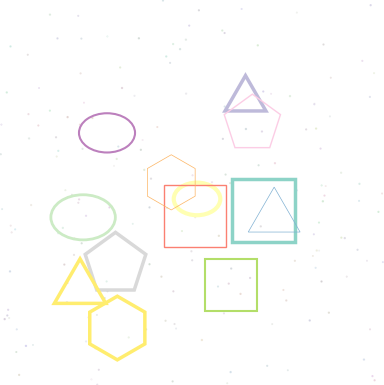[{"shape": "square", "thickness": 2.5, "radius": 0.41, "center": [0.684, 0.453]}, {"shape": "oval", "thickness": 3, "radius": 0.3, "center": [0.512, 0.483]}, {"shape": "triangle", "thickness": 2.5, "radius": 0.31, "center": [0.638, 0.742]}, {"shape": "square", "thickness": 1, "radius": 0.4, "center": [0.507, 0.439]}, {"shape": "triangle", "thickness": 0.5, "radius": 0.39, "center": [0.712, 0.436]}, {"shape": "hexagon", "thickness": 0.5, "radius": 0.36, "center": [0.445, 0.526]}, {"shape": "square", "thickness": 1.5, "radius": 0.34, "center": [0.6, 0.259]}, {"shape": "pentagon", "thickness": 1, "radius": 0.38, "center": [0.655, 0.679]}, {"shape": "pentagon", "thickness": 2.5, "radius": 0.41, "center": [0.3, 0.314]}, {"shape": "oval", "thickness": 1.5, "radius": 0.36, "center": [0.278, 0.655]}, {"shape": "oval", "thickness": 2, "radius": 0.42, "center": [0.216, 0.436]}, {"shape": "hexagon", "thickness": 2.5, "radius": 0.41, "center": [0.305, 0.148]}, {"shape": "triangle", "thickness": 2.5, "radius": 0.39, "center": [0.208, 0.251]}]